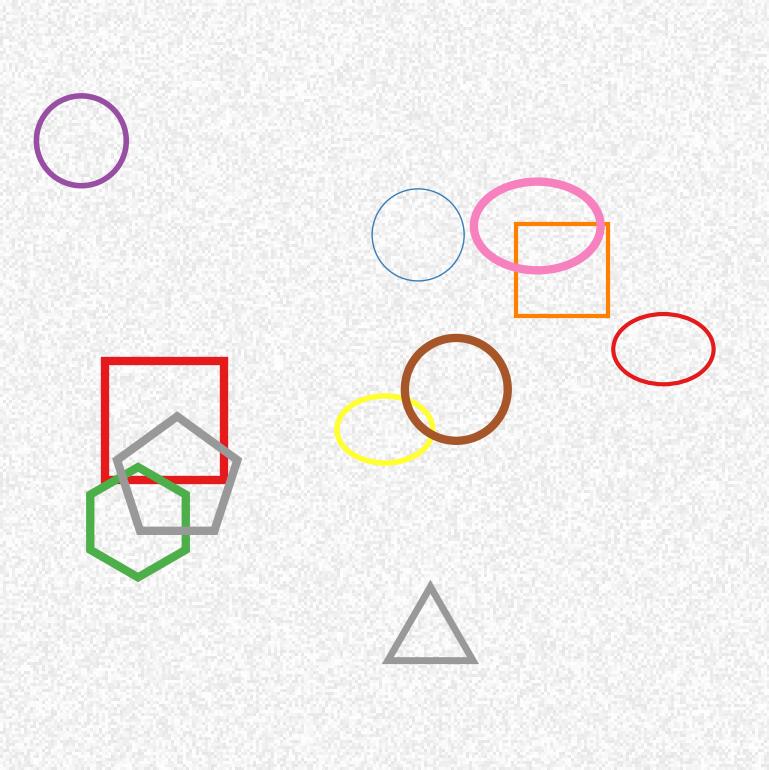[{"shape": "square", "thickness": 3, "radius": 0.39, "center": [0.214, 0.454]}, {"shape": "oval", "thickness": 1.5, "radius": 0.33, "center": [0.862, 0.547]}, {"shape": "circle", "thickness": 0.5, "radius": 0.3, "center": [0.543, 0.695]}, {"shape": "hexagon", "thickness": 3, "radius": 0.36, "center": [0.179, 0.322]}, {"shape": "circle", "thickness": 2, "radius": 0.29, "center": [0.106, 0.817]}, {"shape": "square", "thickness": 1.5, "radius": 0.3, "center": [0.73, 0.649]}, {"shape": "oval", "thickness": 2, "radius": 0.31, "center": [0.5, 0.442]}, {"shape": "circle", "thickness": 3, "radius": 0.33, "center": [0.593, 0.494]}, {"shape": "oval", "thickness": 3, "radius": 0.41, "center": [0.698, 0.707]}, {"shape": "triangle", "thickness": 2.5, "radius": 0.32, "center": [0.559, 0.174]}, {"shape": "pentagon", "thickness": 3, "radius": 0.41, "center": [0.23, 0.377]}]